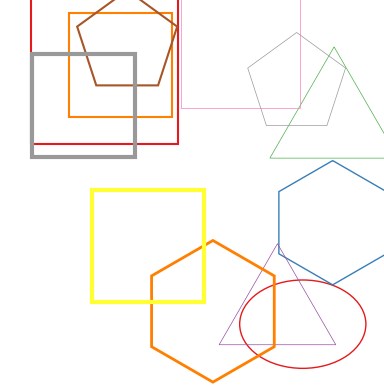[{"shape": "square", "thickness": 1.5, "radius": 0.95, "center": [0.272, 0.816]}, {"shape": "oval", "thickness": 1, "radius": 0.82, "center": [0.786, 0.158]}, {"shape": "hexagon", "thickness": 1, "radius": 0.81, "center": [0.864, 0.422]}, {"shape": "triangle", "thickness": 0.5, "radius": 0.96, "center": [0.868, 0.686]}, {"shape": "triangle", "thickness": 0.5, "radius": 0.87, "center": [0.721, 0.192]}, {"shape": "square", "thickness": 1.5, "radius": 0.67, "center": [0.313, 0.831]}, {"shape": "hexagon", "thickness": 2, "radius": 0.92, "center": [0.553, 0.191]}, {"shape": "square", "thickness": 3, "radius": 0.73, "center": [0.384, 0.361]}, {"shape": "pentagon", "thickness": 1.5, "radius": 0.68, "center": [0.33, 0.889]}, {"shape": "square", "thickness": 0.5, "radius": 0.77, "center": [0.625, 0.873]}, {"shape": "pentagon", "thickness": 0.5, "radius": 0.67, "center": [0.771, 0.782]}, {"shape": "square", "thickness": 3, "radius": 0.67, "center": [0.217, 0.726]}]